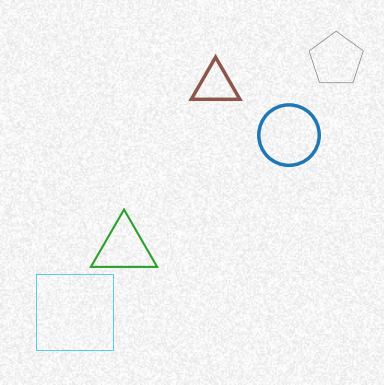[{"shape": "circle", "thickness": 2.5, "radius": 0.39, "center": [0.751, 0.649]}, {"shape": "triangle", "thickness": 1.5, "radius": 0.5, "center": [0.322, 0.356]}, {"shape": "triangle", "thickness": 2.5, "radius": 0.36, "center": [0.56, 0.779]}, {"shape": "pentagon", "thickness": 0.5, "radius": 0.37, "center": [0.873, 0.845]}, {"shape": "square", "thickness": 0.5, "radius": 0.5, "center": [0.194, 0.19]}]